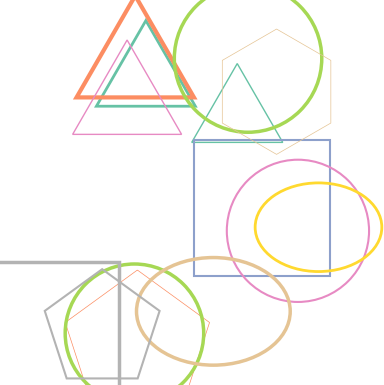[{"shape": "triangle", "thickness": 2, "radius": 0.74, "center": [0.379, 0.798]}, {"shape": "triangle", "thickness": 1, "radius": 0.68, "center": [0.616, 0.698]}, {"shape": "pentagon", "thickness": 0.5, "radius": 0.99, "center": [0.357, 0.101]}, {"shape": "triangle", "thickness": 3, "radius": 0.88, "center": [0.351, 0.835]}, {"shape": "square", "thickness": 1.5, "radius": 0.88, "center": [0.68, 0.46]}, {"shape": "circle", "thickness": 1.5, "radius": 0.92, "center": [0.774, 0.4]}, {"shape": "triangle", "thickness": 1, "radius": 0.82, "center": [0.33, 0.733]}, {"shape": "circle", "thickness": 2.5, "radius": 0.9, "center": [0.349, 0.134]}, {"shape": "circle", "thickness": 2.5, "radius": 0.96, "center": [0.644, 0.848]}, {"shape": "oval", "thickness": 2, "radius": 0.82, "center": [0.827, 0.41]}, {"shape": "hexagon", "thickness": 0.5, "radius": 0.81, "center": [0.718, 0.762]}, {"shape": "oval", "thickness": 2.5, "radius": 1.0, "center": [0.554, 0.191]}, {"shape": "pentagon", "thickness": 1.5, "radius": 0.78, "center": [0.265, 0.144]}, {"shape": "square", "thickness": 2.5, "radius": 0.9, "center": [0.129, 0.142]}]